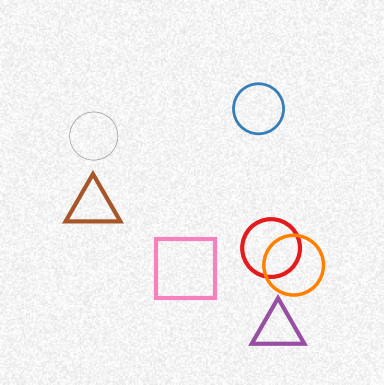[{"shape": "circle", "thickness": 3, "radius": 0.38, "center": [0.704, 0.356]}, {"shape": "circle", "thickness": 2, "radius": 0.33, "center": [0.672, 0.717]}, {"shape": "triangle", "thickness": 3, "radius": 0.39, "center": [0.722, 0.147]}, {"shape": "circle", "thickness": 2.5, "radius": 0.39, "center": [0.763, 0.311]}, {"shape": "triangle", "thickness": 3, "radius": 0.41, "center": [0.242, 0.466]}, {"shape": "square", "thickness": 3, "radius": 0.38, "center": [0.481, 0.302]}, {"shape": "circle", "thickness": 0.5, "radius": 0.31, "center": [0.244, 0.647]}]